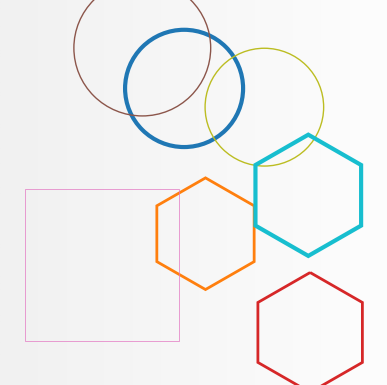[{"shape": "circle", "thickness": 3, "radius": 0.76, "center": [0.475, 0.77]}, {"shape": "hexagon", "thickness": 2, "radius": 0.72, "center": [0.53, 0.393]}, {"shape": "hexagon", "thickness": 2, "radius": 0.78, "center": [0.8, 0.136]}, {"shape": "circle", "thickness": 1, "radius": 0.88, "center": [0.367, 0.875]}, {"shape": "square", "thickness": 0.5, "radius": 0.99, "center": [0.262, 0.311]}, {"shape": "circle", "thickness": 1, "radius": 0.76, "center": [0.682, 0.722]}, {"shape": "hexagon", "thickness": 3, "radius": 0.79, "center": [0.796, 0.493]}]